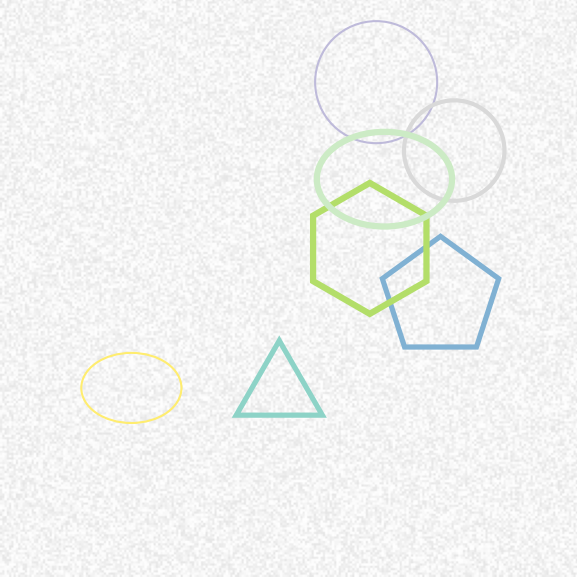[{"shape": "triangle", "thickness": 2.5, "radius": 0.43, "center": [0.484, 0.323]}, {"shape": "circle", "thickness": 1, "radius": 0.53, "center": [0.651, 0.857]}, {"shape": "pentagon", "thickness": 2.5, "radius": 0.53, "center": [0.763, 0.484]}, {"shape": "hexagon", "thickness": 3, "radius": 0.57, "center": [0.64, 0.569]}, {"shape": "circle", "thickness": 2, "radius": 0.43, "center": [0.787, 0.738]}, {"shape": "oval", "thickness": 3, "radius": 0.59, "center": [0.666, 0.689]}, {"shape": "oval", "thickness": 1, "radius": 0.43, "center": [0.227, 0.327]}]